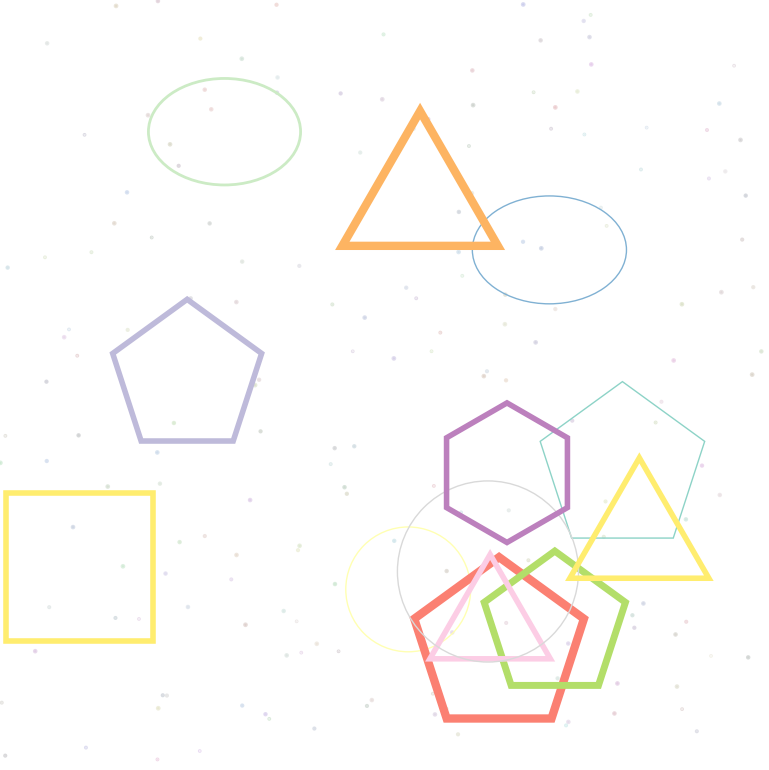[{"shape": "pentagon", "thickness": 0.5, "radius": 0.56, "center": [0.808, 0.392]}, {"shape": "circle", "thickness": 0.5, "radius": 0.41, "center": [0.53, 0.235]}, {"shape": "pentagon", "thickness": 2, "radius": 0.51, "center": [0.243, 0.51]}, {"shape": "pentagon", "thickness": 3, "radius": 0.58, "center": [0.648, 0.161]}, {"shape": "oval", "thickness": 0.5, "radius": 0.5, "center": [0.714, 0.675]}, {"shape": "triangle", "thickness": 3, "radius": 0.58, "center": [0.546, 0.739]}, {"shape": "pentagon", "thickness": 2.5, "radius": 0.48, "center": [0.721, 0.188]}, {"shape": "triangle", "thickness": 2, "radius": 0.45, "center": [0.637, 0.19]}, {"shape": "circle", "thickness": 0.5, "radius": 0.59, "center": [0.634, 0.258]}, {"shape": "hexagon", "thickness": 2, "radius": 0.45, "center": [0.658, 0.386]}, {"shape": "oval", "thickness": 1, "radius": 0.49, "center": [0.292, 0.829]}, {"shape": "square", "thickness": 2, "radius": 0.48, "center": [0.103, 0.264]}, {"shape": "triangle", "thickness": 2, "radius": 0.52, "center": [0.83, 0.301]}]